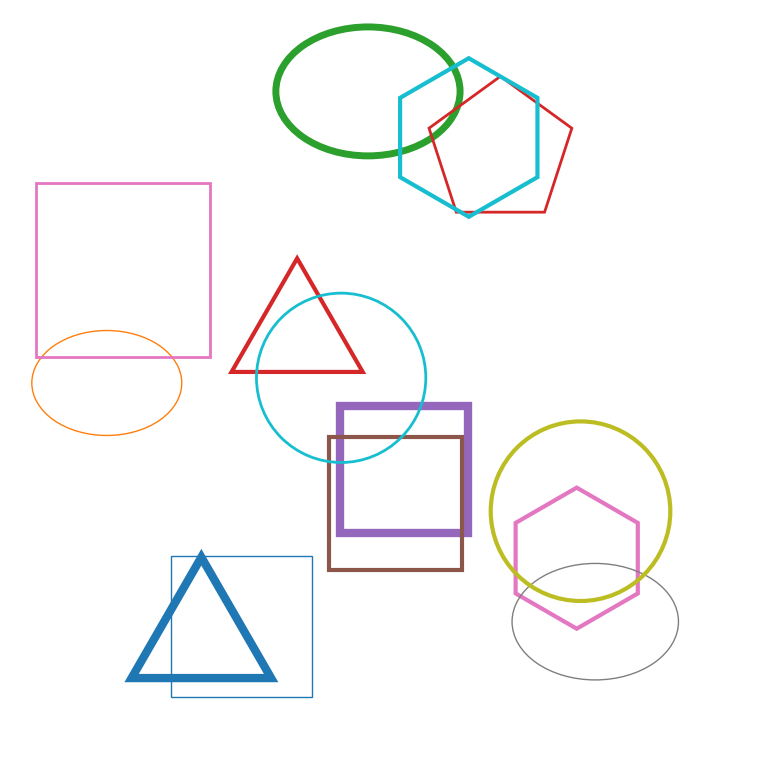[{"shape": "square", "thickness": 0.5, "radius": 0.46, "center": [0.314, 0.186]}, {"shape": "triangle", "thickness": 3, "radius": 0.52, "center": [0.262, 0.172]}, {"shape": "oval", "thickness": 0.5, "radius": 0.49, "center": [0.139, 0.503]}, {"shape": "oval", "thickness": 2.5, "radius": 0.6, "center": [0.478, 0.881]}, {"shape": "pentagon", "thickness": 1, "radius": 0.49, "center": [0.65, 0.803]}, {"shape": "triangle", "thickness": 1.5, "radius": 0.49, "center": [0.386, 0.566]}, {"shape": "square", "thickness": 3, "radius": 0.41, "center": [0.524, 0.39]}, {"shape": "square", "thickness": 1.5, "radius": 0.43, "center": [0.513, 0.346]}, {"shape": "hexagon", "thickness": 1.5, "radius": 0.46, "center": [0.749, 0.275]}, {"shape": "square", "thickness": 1, "radius": 0.56, "center": [0.16, 0.649]}, {"shape": "oval", "thickness": 0.5, "radius": 0.54, "center": [0.773, 0.193]}, {"shape": "circle", "thickness": 1.5, "radius": 0.58, "center": [0.754, 0.336]}, {"shape": "hexagon", "thickness": 1.5, "radius": 0.51, "center": [0.609, 0.821]}, {"shape": "circle", "thickness": 1, "radius": 0.55, "center": [0.443, 0.509]}]